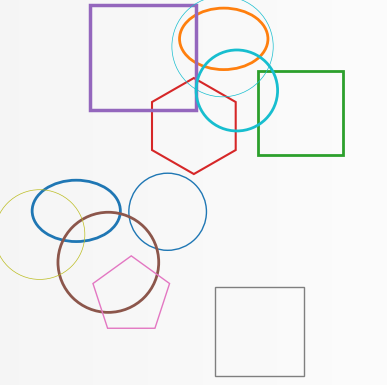[{"shape": "circle", "thickness": 1, "radius": 0.5, "center": [0.433, 0.45]}, {"shape": "oval", "thickness": 2, "radius": 0.57, "center": [0.197, 0.452]}, {"shape": "oval", "thickness": 2, "radius": 0.57, "center": [0.577, 0.899]}, {"shape": "square", "thickness": 2, "radius": 0.55, "center": [0.775, 0.706]}, {"shape": "hexagon", "thickness": 1.5, "radius": 0.62, "center": [0.5, 0.673]}, {"shape": "square", "thickness": 2.5, "radius": 0.69, "center": [0.368, 0.851]}, {"shape": "circle", "thickness": 2, "radius": 0.65, "center": [0.28, 0.319]}, {"shape": "pentagon", "thickness": 1, "radius": 0.52, "center": [0.339, 0.231]}, {"shape": "square", "thickness": 1, "radius": 0.57, "center": [0.671, 0.139]}, {"shape": "circle", "thickness": 0.5, "radius": 0.58, "center": [0.102, 0.391]}, {"shape": "circle", "thickness": 0.5, "radius": 0.65, "center": [0.574, 0.879]}, {"shape": "circle", "thickness": 2, "radius": 0.53, "center": [0.611, 0.765]}]